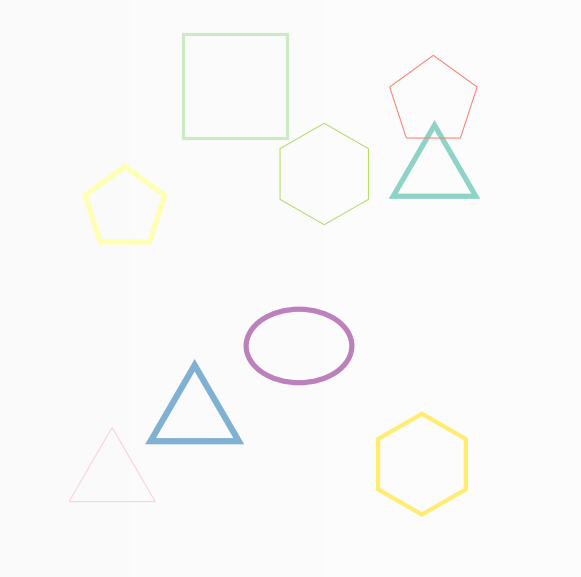[{"shape": "triangle", "thickness": 2.5, "radius": 0.41, "center": [0.748, 0.7]}, {"shape": "pentagon", "thickness": 2.5, "radius": 0.36, "center": [0.215, 0.639]}, {"shape": "pentagon", "thickness": 0.5, "radius": 0.4, "center": [0.746, 0.824]}, {"shape": "triangle", "thickness": 3, "radius": 0.44, "center": [0.335, 0.279]}, {"shape": "hexagon", "thickness": 0.5, "radius": 0.44, "center": [0.558, 0.698]}, {"shape": "triangle", "thickness": 0.5, "radius": 0.43, "center": [0.193, 0.173]}, {"shape": "oval", "thickness": 2.5, "radius": 0.45, "center": [0.514, 0.4]}, {"shape": "square", "thickness": 1.5, "radius": 0.45, "center": [0.404, 0.851]}, {"shape": "hexagon", "thickness": 2, "radius": 0.44, "center": [0.726, 0.195]}]